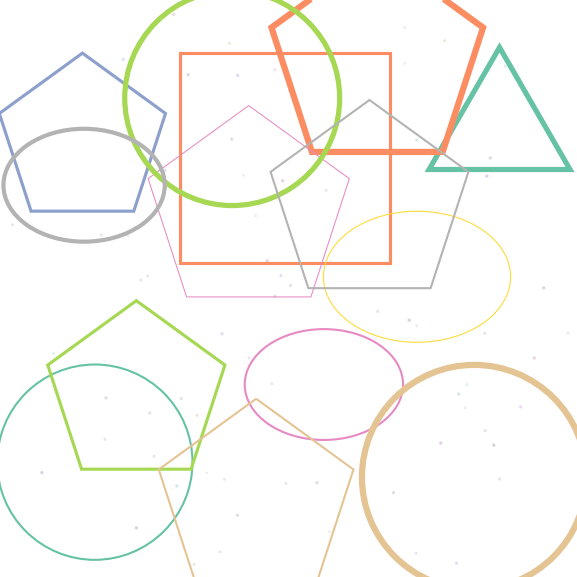[{"shape": "triangle", "thickness": 2.5, "radius": 0.7, "center": [0.865, 0.776]}, {"shape": "circle", "thickness": 1, "radius": 0.85, "center": [0.164, 0.199]}, {"shape": "square", "thickness": 1.5, "radius": 0.91, "center": [0.494, 0.725]}, {"shape": "pentagon", "thickness": 3, "radius": 0.96, "center": [0.653, 0.892]}, {"shape": "pentagon", "thickness": 1.5, "radius": 0.76, "center": [0.143, 0.756]}, {"shape": "pentagon", "thickness": 0.5, "radius": 0.92, "center": [0.431, 0.633]}, {"shape": "oval", "thickness": 1, "radius": 0.69, "center": [0.561, 0.333]}, {"shape": "circle", "thickness": 2.5, "radius": 0.93, "center": [0.402, 0.829]}, {"shape": "pentagon", "thickness": 1.5, "radius": 0.81, "center": [0.236, 0.317]}, {"shape": "oval", "thickness": 0.5, "radius": 0.81, "center": [0.722, 0.52]}, {"shape": "pentagon", "thickness": 1, "radius": 0.89, "center": [0.444, 0.131]}, {"shape": "circle", "thickness": 3, "radius": 0.97, "center": [0.821, 0.173]}, {"shape": "oval", "thickness": 2, "radius": 0.7, "center": [0.146, 0.678]}, {"shape": "pentagon", "thickness": 1, "radius": 0.9, "center": [0.64, 0.646]}]